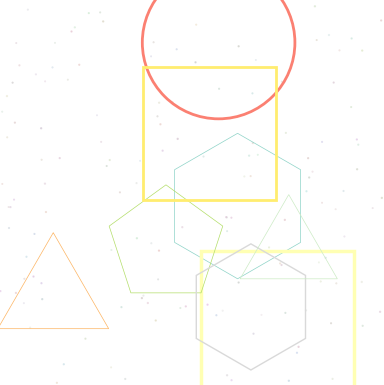[{"shape": "hexagon", "thickness": 0.5, "radius": 0.94, "center": [0.617, 0.465]}, {"shape": "square", "thickness": 2.5, "radius": 0.99, "center": [0.721, 0.149]}, {"shape": "circle", "thickness": 2, "radius": 0.99, "center": [0.568, 0.89]}, {"shape": "triangle", "thickness": 0.5, "radius": 0.83, "center": [0.138, 0.229]}, {"shape": "pentagon", "thickness": 0.5, "radius": 0.78, "center": [0.431, 0.365]}, {"shape": "hexagon", "thickness": 1, "radius": 0.82, "center": [0.652, 0.203]}, {"shape": "triangle", "thickness": 0.5, "radius": 0.73, "center": [0.75, 0.349]}, {"shape": "square", "thickness": 2, "radius": 0.86, "center": [0.544, 0.653]}]